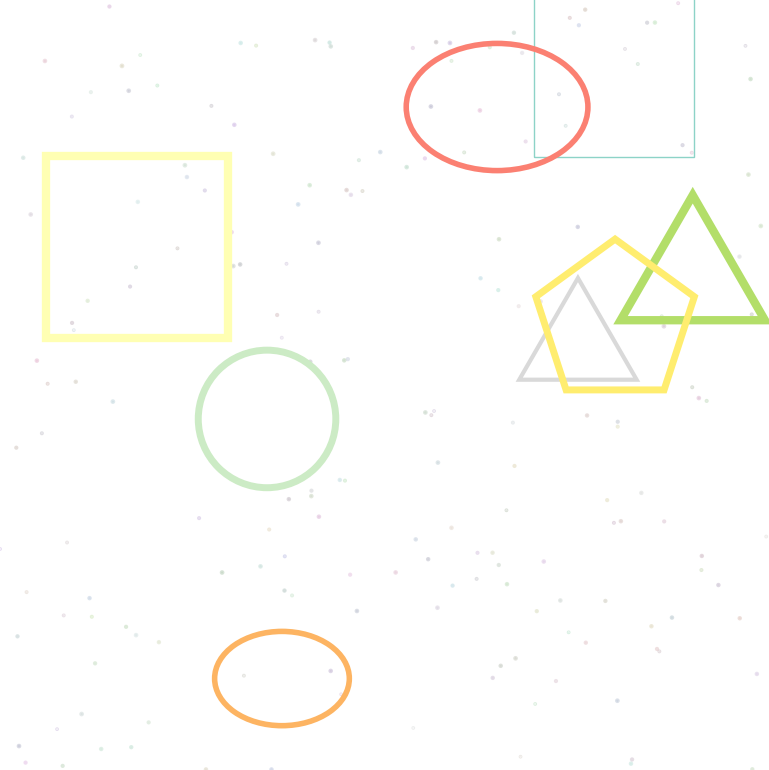[{"shape": "square", "thickness": 0.5, "radius": 0.52, "center": [0.797, 0.9]}, {"shape": "square", "thickness": 3, "radius": 0.59, "center": [0.178, 0.68]}, {"shape": "oval", "thickness": 2, "radius": 0.59, "center": [0.646, 0.861]}, {"shape": "oval", "thickness": 2, "radius": 0.44, "center": [0.366, 0.119]}, {"shape": "triangle", "thickness": 3, "radius": 0.54, "center": [0.9, 0.638]}, {"shape": "triangle", "thickness": 1.5, "radius": 0.44, "center": [0.751, 0.551]}, {"shape": "circle", "thickness": 2.5, "radius": 0.45, "center": [0.347, 0.456]}, {"shape": "pentagon", "thickness": 2.5, "radius": 0.54, "center": [0.799, 0.581]}]